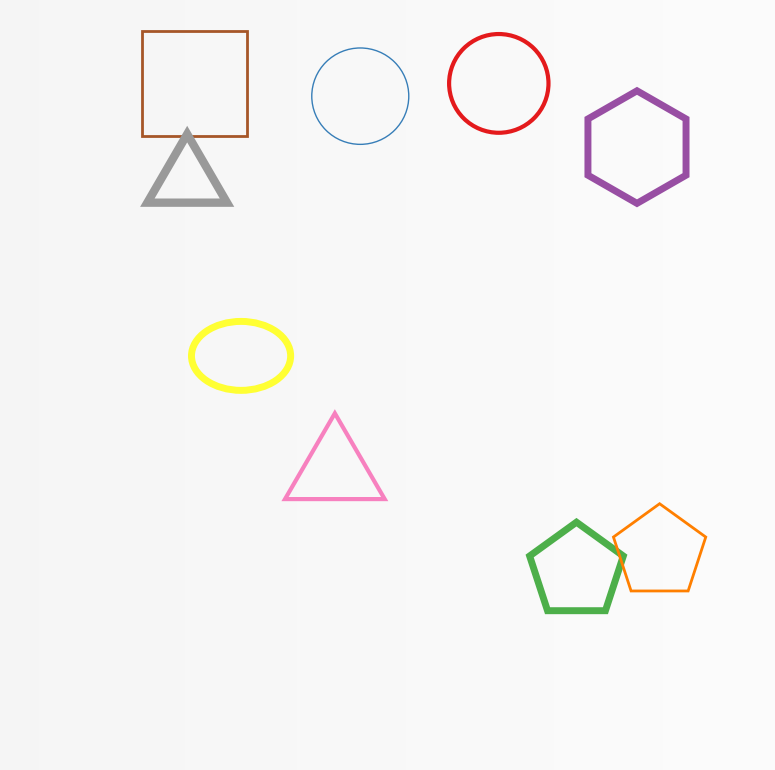[{"shape": "circle", "thickness": 1.5, "radius": 0.32, "center": [0.644, 0.892]}, {"shape": "circle", "thickness": 0.5, "radius": 0.31, "center": [0.465, 0.875]}, {"shape": "pentagon", "thickness": 2.5, "radius": 0.32, "center": [0.744, 0.258]}, {"shape": "hexagon", "thickness": 2.5, "radius": 0.37, "center": [0.822, 0.809]}, {"shape": "pentagon", "thickness": 1, "radius": 0.31, "center": [0.851, 0.283]}, {"shape": "oval", "thickness": 2.5, "radius": 0.32, "center": [0.311, 0.538]}, {"shape": "square", "thickness": 1, "radius": 0.34, "center": [0.251, 0.891]}, {"shape": "triangle", "thickness": 1.5, "radius": 0.37, "center": [0.432, 0.389]}, {"shape": "triangle", "thickness": 3, "radius": 0.3, "center": [0.242, 0.766]}]